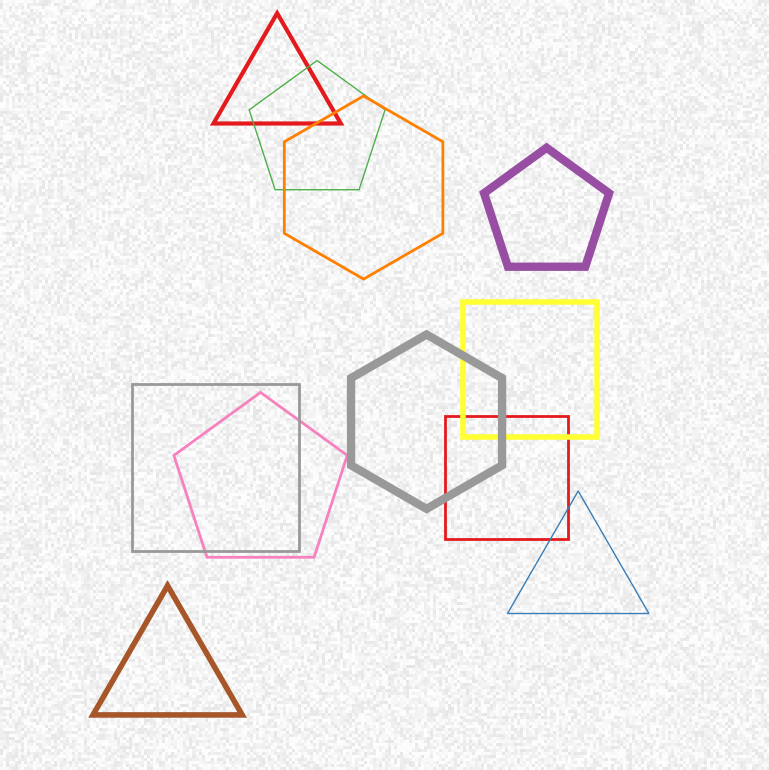[{"shape": "triangle", "thickness": 1.5, "radius": 0.48, "center": [0.36, 0.887]}, {"shape": "square", "thickness": 1, "radius": 0.4, "center": [0.658, 0.38]}, {"shape": "triangle", "thickness": 0.5, "radius": 0.53, "center": [0.751, 0.256]}, {"shape": "pentagon", "thickness": 0.5, "radius": 0.46, "center": [0.412, 0.829]}, {"shape": "pentagon", "thickness": 3, "radius": 0.43, "center": [0.71, 0.723]}, {"shape": "hexagon", "thickness": 1, "radius": 0.59, "center": [0.472, 0.756]}, {"shape": "square", "thickness": 2, "radius": 0.44, "center": [0.688, 0.52]}, {"shape": "triangle", "thickness": 2, "radius": 0.56, "center": [0.218, 0.127]}, {"shape": "pentagon", "thickness": 1, "radius": 0.59, "center": [0.338, 0.372]}, {"shape": "hexagon", "thickness": 3, "radius": 0.57, "center": [0.554, 0.452]}, {"shape": "square", "thickness": 1, "radius": 0.54, "center": [0.28, 0.393]}]